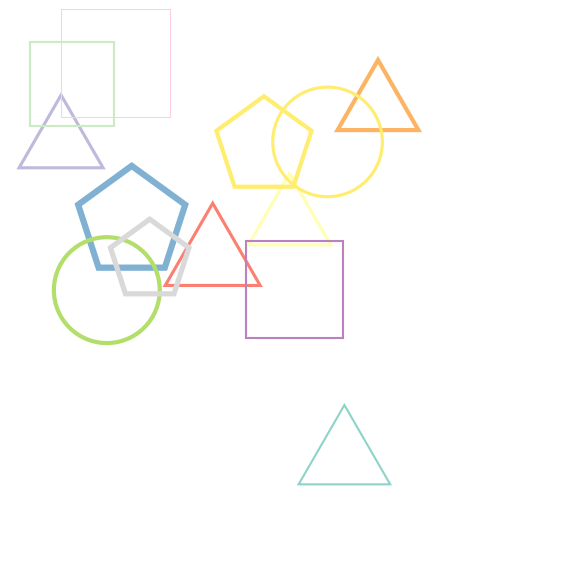[{"shape": "triangle", "thickness": 1, "radius": 0.46, "center": [0.596, 0.206]}, {"shape": "triangle", "thickness": 1.5, "radius": 0.41, "center": [0.501, 0.616]}, {"shape": "triangle", "thickness": 1.5, "radius": 0.42, "center": [0.106, 0.751]}, {"shape": "triangle", "thickness": 1.5, "radius": 0.47, "center": [0.368, 0.552]}, {"shape": "pentagon", "thickness": 3, "radius": 0.49, "center": [0.228, 0.614]}, {"shape": "triangle", "thickness": 2, "radius": 0.4, "center": [0.655, 0.814]}, {"shape": "circle", "thickness": 2, "radius": 0.46, "center": [0.185, 0.497]}, {"shape": "square", "thickness": 0.5, "radius": 0.47, "center": [0.2, 0.89]}, {"shape": "pentagon", "thickness": 2.5, "radius": 0.36, "center": [0.259, 0.548]}, {"shape": "square", "thickness": 1, "radius": 0.42, "center": [0.51, 0.499]}, {"shape": "square", "thickness": 1, "radius": 0.37, "center": [0.124, 0.853]}, {"shape": "circle", "thickness": 1.5, "radius": 0.47, "center": [0.567, 0.753]}, {"shape": "pentagon", "thickness": 2, "radius": 0.43, "center": [0.457, 0.746]}]